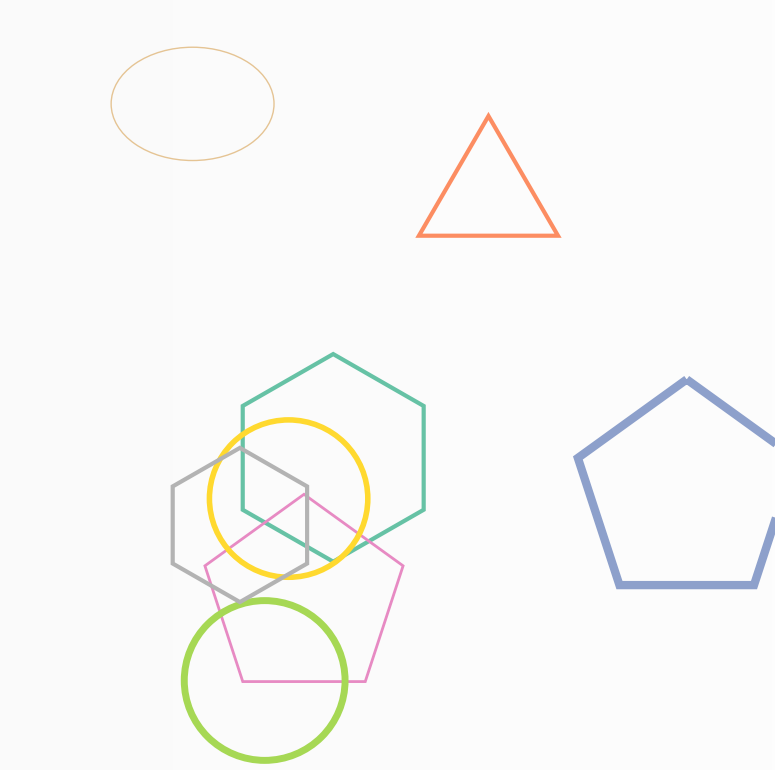[{"shape": "hexagon", "thickness": 1.5, "radius": 0.67, "center": [0.43, 0.405]}, {"shape": "triangle", "thickness": 1.5, "radius": 0.52, "center": [0.63, 0.746]}, {"shape": "pentagon", "thickness": 3, "radius": 0.74, "center": [0.886, 0.36]}, {"shape": "pentagon", "thickness": 1, "radius": 0.67, "center": [0.392, 0.224]}, {"shape": "circle", "thickness": 2.5, "radius": 0.52, "center": [0.342, 0.116]}, {"shape": "circle", "thickness": 2, "radius": 0.51, "center": [0.372, 0.352]}, {"shape": "oval", "thickness": 0.5, "radius": 0.53, "center": [0.248, 0.865]}, {"shape": "hexagon", "thickness": 1.5, "radius": 0.5, "center": [0.31, 0.318]}]